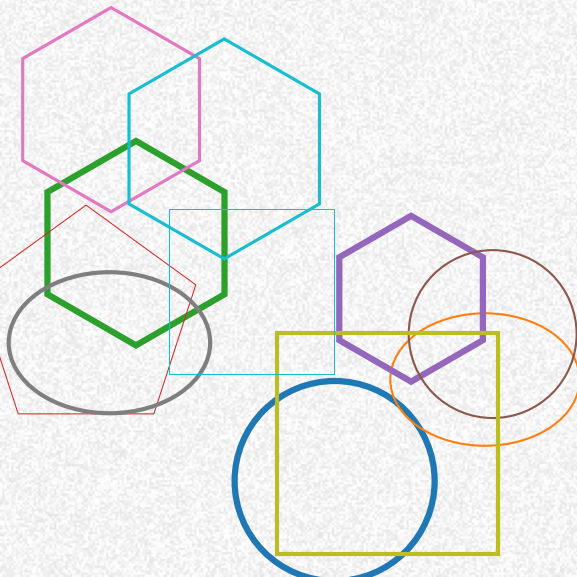[{"shape": "circle", "thickness": 3, "radius": 0.87, "center": [0.579, 0.166]}, {"shape": "oval", "thickness": 1, "radius": 0.82, "center": [0.84, 0.342]}, {"shape": "hexagon", "thickness": 3, "radius": 0.88, "center": [0.235, 0.578]}, {"shape": "pentagon", "thickness": 0.5, "radius": 1.0, "center": [0.149, 0.444]}, {"shape": "hexagon", "thickness": 3, "radius": 0.72, "center": [0.712, 0.482]}, {"shape": "circle", "thickness": 1, "radius": 0.73, "center": [0.853, 0.421]}, {"shape": "hexagon", "thickness": 1.5, "radius": 0.88, "center": [0.192, 0.809]}, {"shape": "oval", "thickness": 2, "radius": 0.87, "center": [0.19, 0.406]}, {"shape": "square", "thickness": 2, "radius": 0.96, "center": [0.671, 0.231]}, {"shape": "hexagon", "thickness": 1.5, "radius": 0.95, "center": [0.388, 0.741]}, {"shape": "square", "thickness": 0.5, "radius": 0.71, "center": [0.435, 0.495]}]